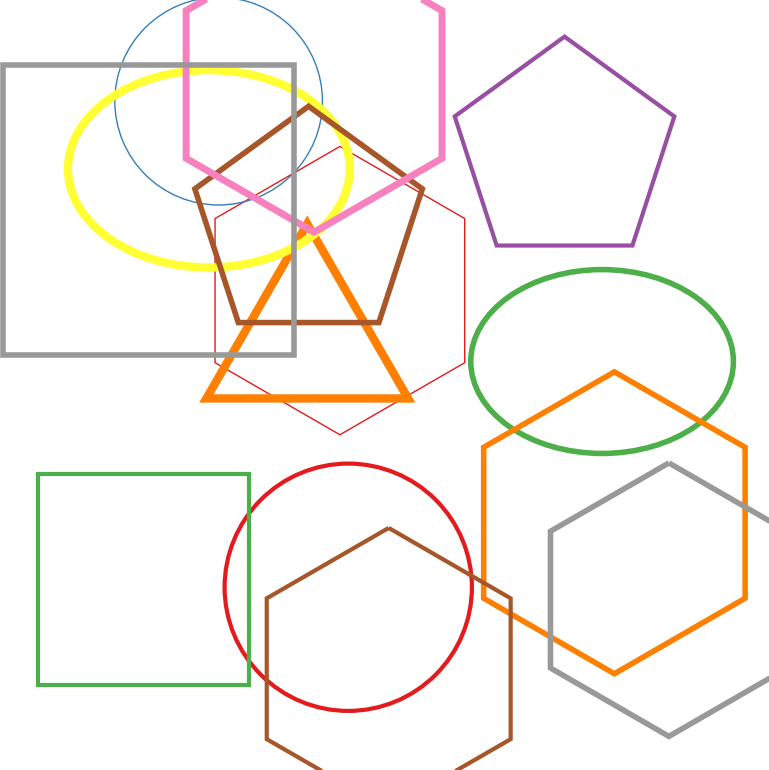[{"shape": "circle", "thickness": 1.5, "radius": 0.8, "center": [0.452, 0.237]}, {"shape": "hexagon", "thickness": 0.5, "radius": 0.94, "center": [0.441, 0.623]}, {"shape": "circle", "thickness": 0.5, "radius": 0.67, "center": [0.284, 0.869]}, {"shape": "square", "thickness": 1.5, "radius": 0.68, "center": [0.187, 0.247]}, {"shape": "oval", "thickness": 2, "radius": 0.85, "center": [0.782, 0.531]}, {"shape": "pentagon", "thickness": 1.5, "radius": 0.75, "center": [0.733, 0.802]}, {"shape": "hexagon", "thickness": 2, "radius": 0.98, "center": [0.798, 0.321]}, {"shape": "triangle", "thickness": 3, "radius": 0.76, "center": [0.399, 0.558]}, {"shape": "oval", "thickness": 3, "radius": 0.92, "center": [0.271, 0.781]}, {"shape": "hexagon", "thickness": 1.5, "radius": 0.91, "center": [0.505, 0.131]}, {"shape": "pentagon", "thickness": 2, "radius": 0.78, "center": [0.401, 0.707]}, {"shape": "hexagon", "thickness": 2.5, "radius": 0.96, "center": [0.408, 0.89]}, {"shape": "hexagon", "thickness": 2, "radius": 0.89, "center": [0.869, 0.221]}, {"shape": "square", "thickness": 2, "radius": 0.94, "center": [0.193, 0.727]}]